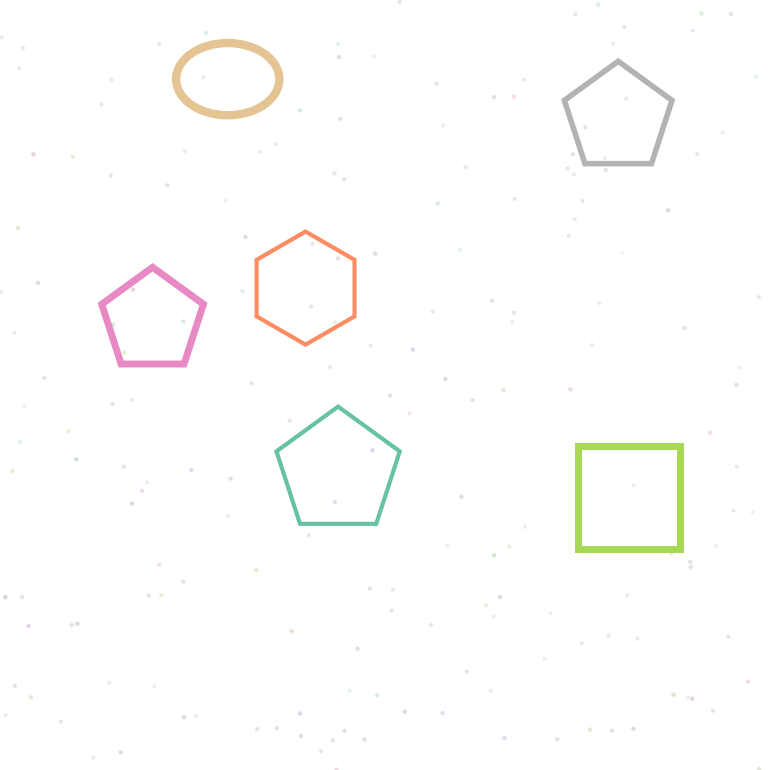[{"shape": "pentagon", "thickness": 1.5, "radius": 0.42, "center": [0.439, 0.388]}, {"shape": "hexagon", "thickness": 1.5, "radius": 0.37, "center": [0.397, 0.626]}, {"shape": "pentagon", "thickness": 2.5, "radius": 0.35, "center": [0.198, 0.583]}, {"shape": "square", "thickness": 2.5, "radius": 0.33, "center": [0.817, 0.354]}, {"shape": "oval", "thickness": 3, "radius": 0.34, "center": [0.296, 0.897]}, {"shape": "pentagon", "thickness": 2, "radius": 0.37, "center": [0.803, 0.847]}]